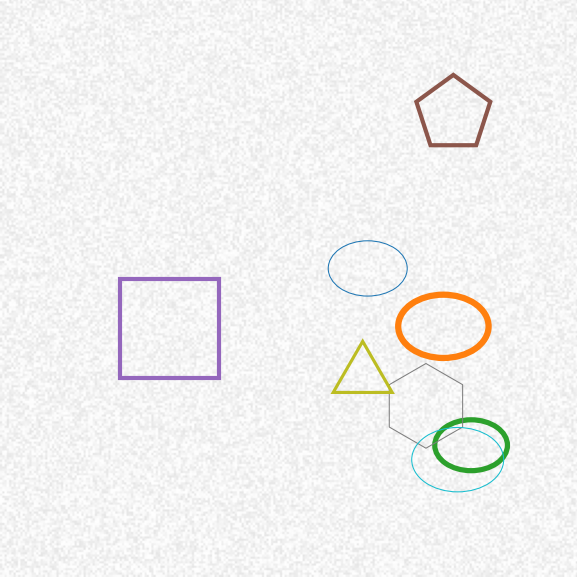[{"shape": "oval", "thickness": 0.5, "radius": 0.34, "center": [0.637, 0.534]}, {"shape": "oval", "thickness": 3, "radius": 0.39, "center": [0.768, 0.434]}, {"shape": "oval", "thickness": 2.5, "radius": 0.31, "center": [0.816, 0.228]}, {"shape": "square", "thickness": 2, "radius": 0.43, "center": [0.293, 0.43]}, {"shape": "pentagon", "thickness": 2, "radius": 0.34, "center": [0.785, 0.802]}, {"shape": "hexagon", "thickness": 0.5, "radius": 0.37, "center": [0.738, 0.296]}, {"shape": "triangle", "thickness": 1.5, "radius": 0.29, "center": [0.628, 0.349]}, {"shape": "oval", "thickness": 0.5, "radius": 0.4, "center": [0.793, 0.203]}]